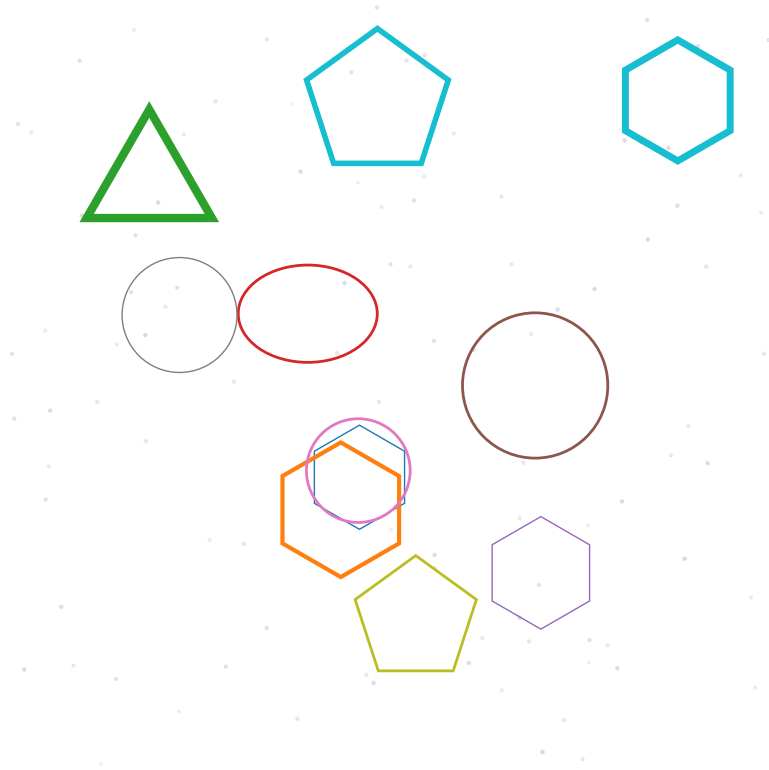[{"shape": "hexagon", "thickness": 0.5, "radius": 0.34, "center": [0.467, 0.38]}, {"shape": "hexagon", "thickness": 1.5, "radius": 0.44, "center": [0.443, 0.338]}, {"shape": "triangle", "thickness": 3, "radius": 0.47, "center": [0.194, 0.764]}, {"shape": "oval", "thickness": 1, "radius": 0.45, "center": [0.4, 0.593]}, {"shape": "hexagon", "thickness": 0.5, "radius": 0.37, "center": [0.702, 0.256]}, {"shape": "circle", "thickness": 1, "radius": 0.47, "center": [0.695, 0.499]}, {"shape": "circle", "thickness": 1, "radius": 0.34, "center": [0.465, 0.389]}, {"shape": "circle", "thickness": 0.5, "radius": 0.37, "center": [0.233, 0.591]}, {"shape": "pentagon", "thickness": 1, "radius": 0.41, "center": [0.54, 0.196]}, {"shape": "hexagon", "thickness": 2.5, "radius": 0.39, "center": [0.88, 0.87]}, {"shape": "pentagon", "thickness": 2, "radius": 0.48, "center": [0.49, 0.866]}]